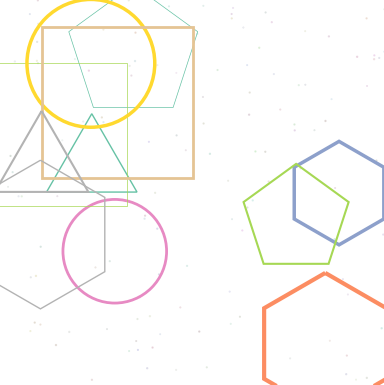[{"shape": "triangle", "thickness": 1, "radius": 0.68, "center": [0.238, 0.569]}, {"shape": "pentagon", "thickness": 0.5, "radius": 0.88, "center": [0.346, 0.863]}, {"shape": "hexagon", "thickness": 3, "radius": 0.92, "center": [0.845, 0.108]}, {"shape": "hexagon", "thickness": 2.5, "radius": 0.67, "center": [0.881, 0.498]}, {"shape": "circle", "thickness": 2, "radius": 0.67, "center": [0.298, 0.347]}, {"shape": "pentagon", "thickness": 1.5, "radius": 0.72, "center": [0.769, 0.431]}, {"shape": "square", "thickness": 0.5, "radius": 0.93, "center": [0.145, 0.65]}, {"shape": "circle", "thickness": 2.5, "radius": 0.83, "center": [0.236, 0.835]}, {"shape": "square", "thickness": 2, "radius": 0.98, "center": [0.305, 0.733]}, {"shape": "triangle", "thickness": 1.5, "radius": 0.7, "center": [0.108, 0.572]}, {"shape": "hexagon", "thickness": 1, "radius": 0.97, "center": [0.105, 0.391]}]